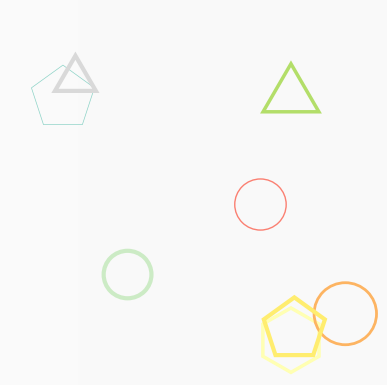[{"shape": "pentagon", "thickness": 0.5, "radius": 0.43, "center": [0.162, 0.745]}, {"shape": "hexagon", "thickness": 2.5, "radius": 0.42, "center": [0.751, 0.116]}, {"shape": "circle", "thickness": 1, "radius": 0.33, "center": [0.672, 0.469]}, {"shape": "circle", "thickness": 2, "radius": 0.4, "center": [0.891, 0.185]}, {"shape": "triangle", "thickness": 2.5, "radius": 0.42, "center": [0.751, 0.751]}, {"shape": "triangle", "thickness": 3, "radius": 0.3, "center": [0.195, 0.794]}, {"shape": "circle", "thickness": 3, "radius": 0.31, "center": [0.329, 0.287]}, {"shape": "pentagon", "thickness": 3, "radius": 0.41, "center": [0.76, 0.145]}]